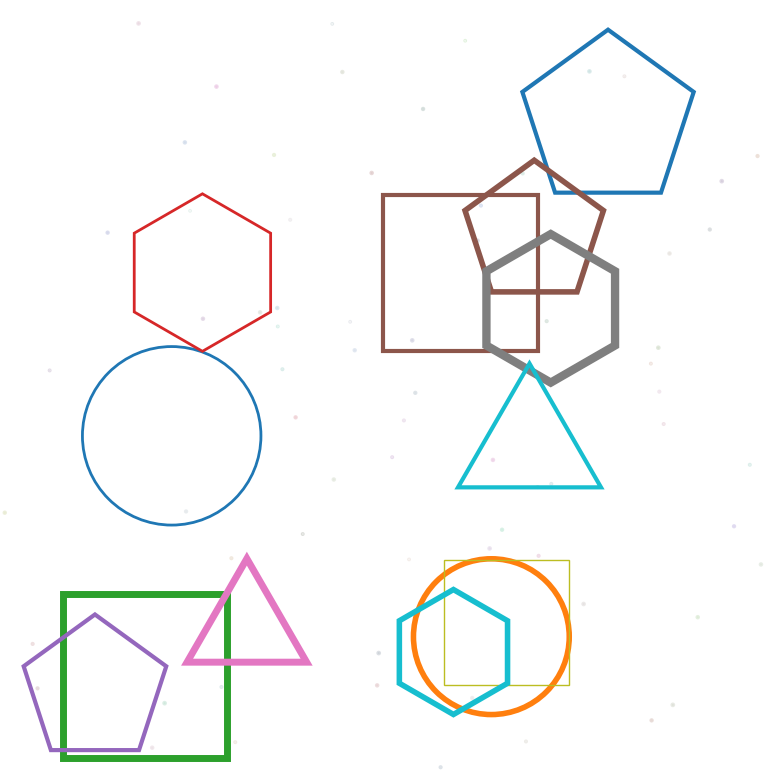[{"shape": "circle", "thickness": 1, "radius": 0.58, "center": [0.223, 0.434]}, {"shape": "pentagon", "thickness": 1.5, "radius": 0.58, "center": [0.79, 0.844]}, {"shape": "circle", "thickness": 2, "radius": 0.51, "center": [0.638, 0.173]}, {"shape": "square", "thickness": 2.5, "radius": 0.53, "center": [0.189, 0.122]}, {"shape": "hexagon", "thickness": 1, "radius": 0.51, "center": [0.263, 0.646]}, {"shape": "pentagon", "thickness": 1.5, "radius": 0.49, "center": [0.123, 0.105]}, {"shape": "pentagon", "thickness": 2, "radius": 0.47, "center": [0.694, 0.697]}, {"shape": "square", "thickness": 1.5, "radius": 0.51, "center": [0.598, 0.645]}, {"shape": "triangle", "thickness": 2.5, "radius": 0.45, "center": [0.321, 0.185]}, {"shape": "hexagon", "thickness": 3, "radius": 0.48, "center": [0.715, 0.6]}, {"shape": "square", "thickness": 0.5, "radius": 0.41, "center": [0.658, 0.192]}, {"shape": "hexagon", "thickness": 2, "radius": 0.41, "center": [0.589, 0.153]}, {"shape": "triangle", "thickness": 1.5, "radius": 0.54, "center": [0.688, 0.421]}]